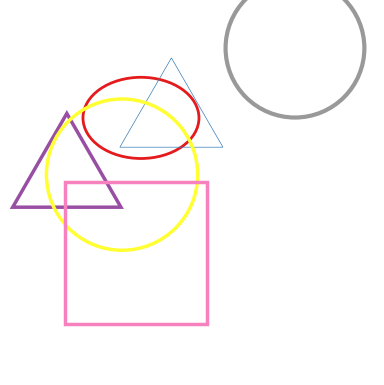[{"shape": "oval", "thickness": 2, "radius": 0.75, "center": [0.366, 0.694]}, {"shape": "triangle", "thickness": 0.5, "radius": 0.77, "center": [0.445, 0.695]}, {"shape": "triangle", "thickness": 2.5, "radius": 0.81, "center": [0.174, 0.543]}, {"shape": "circle", "thickness": 2.5, "radius": 0.98, "center": [0.317, 0.546]}, {"shape": "square", "thickness": 2.5, "radius": 0.92, "center": [0.353, 0.344]}, {"shape": "circle", "thickness": 3, "radius": 0.9, "center": [0.766, 0.875]}]